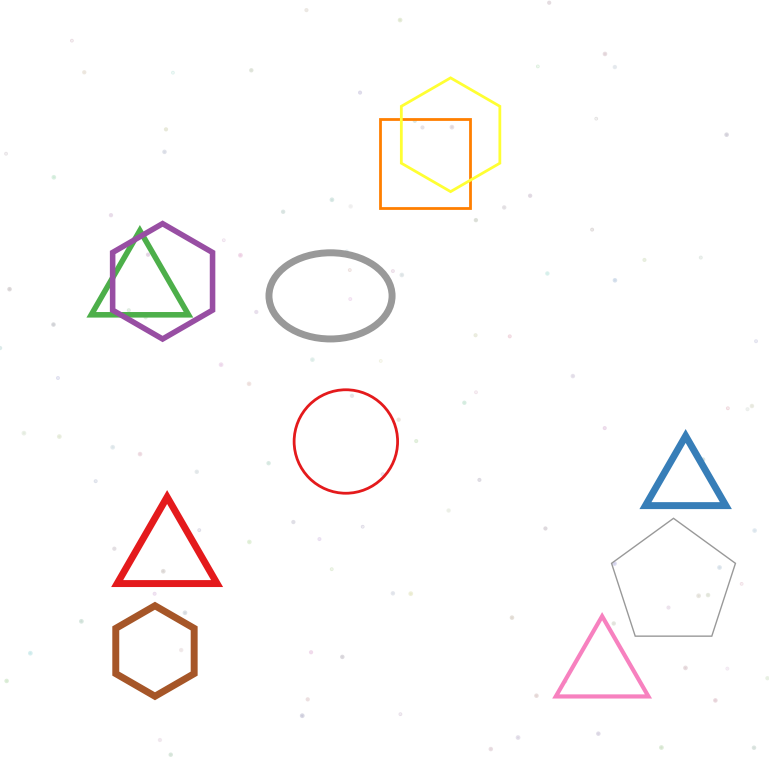[{"shape": "circle", "thickness": 1, "radius": 0.34, "center": [0.449, 0.427]}, {"shape": "triangle", "thickness": 2.5, "radius": 0.37, "center": [0.217, 0.28]}, {"shape": "triangle", "thickness": 2.5, "radius": 0.3, "center": [0.89, 0.374]}, {"shape": "triangle", "thickness": 2, "radius": 0.36, "center": [0.182, 0.628]}, {"shape": "hexagon", "thickness": 2, "radius": 0.37, "center": [0.211, 0.635]}, {"shape": "square", "thickness": 1, "radius": 0.29, "center": [0.552, 0.788]}, {"shape": "hexagon", "thickness": 1, "radius": 0.37, "center": [0.585, 0.825]}, {"shape": "hexagon", "thickness": 2.5, "radius": 0.29, "center": [0.201, 0.155]}, {"shape": "triangle", "thickness": 1.5, "radius": 0.35, "center": [0.782, 0.13]}, {"shape": "oval", "thickness": 2.5, "radius": 0.4, "center": [0.429, 0.616]}, {"shape": "pentagon", "thickness": 0.5, "radius": 0.42, "center": [0.875, 0.242]}]